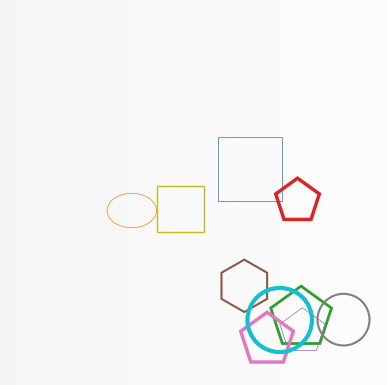[{"shape": "square", "thickness": 0.5, "radius": 0.41, "center": [0.645, 0.561]}, {"shape": "oval", "thickness": 0.5, "radius": 0.32, "center": [0.34, 0.453]}, {"shape": "pentagon", "thickness": 2, "radius": 0.41, "center": [0.777, 0.174]}, {"shape": "pentagon", "thickness": 2.5, "radius": 0.3, "center": [0.768, 0.478]}, {"shape": "pentagon", "thickness": 0.5, "radius": 0.31, "center": [0.78, 0.139]}, {"shape": "hexagon", "thickness": 1.5, "radius": 0.34, "center": [0.63, 0.258]}, {"shape": "pentagon", "thickness": 2.5, "radius": 0.36, "center": [0.689, 0.117]}, {"shape": "circle", "thickness": 1.5, "radius": 0.34, "center": [0.886, 0.17]}, {"shape": "square", "thickness": 1, "radius": 0.3, "center": [0.465, 0.457]}, {"shape": "circle", "thickness": 3, "radius": 0.42, "center": [0.722, 0.169]}]